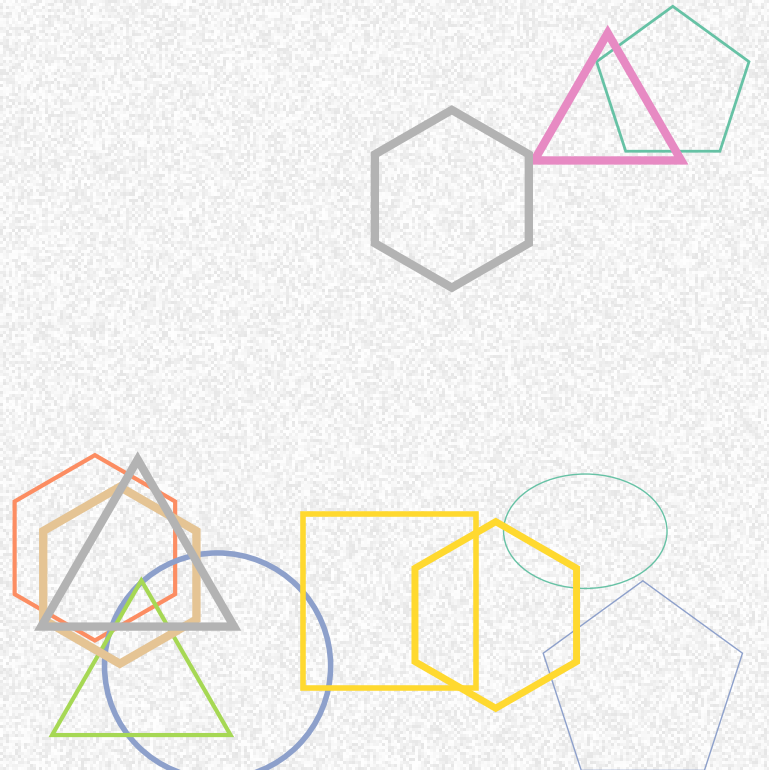[{"shape": "oval", "thickness": 0.5, "radius": 0.53, "center": [0.76, 0.31]}, {"shape": "pentagon", "thickness": 1, "radius": 0.52, "center": [0.874, 0.888]}, {"shape": "hexagon", "thickness": 1.5, "radius": 0.6, "center": [0.123, 0.289]}, {"shape": "circle", "thickness": 2, "radius": 0.73, "center": [0.283, 0.135]}, {"shape": "pentagon", "thickness": 0.5, "radius": 0.68, "center": [0.835, 0.11]}, {"shape": "triangle", "thickness": 3, "radius": 0.55, "center": [0.789, 0.847]}, {"shape": "triangle", "thickness": 1.5, "radius": 0.67, "center": [0.184, 0.112]}, {"shape": "square", "thickness": 2, "radius": 0.56, "center": [0.506, 0.219]}, {"shape": "hexagon", "thickness": 2.5, "radius": 0.61, "center": [0.644, 0.201]}, {"shape": "hexagon", "thickness": 3, "radius": 0.57, "center": [0.156, 0.253]}, {"shape": "triangle", "thickness": 3, "radius": 0.72, "center": [0.179, 0.259]}, {"shape": "hexagon", "thickness": 3, "radius": 0.58, "center": [0.587, 0.742]}]